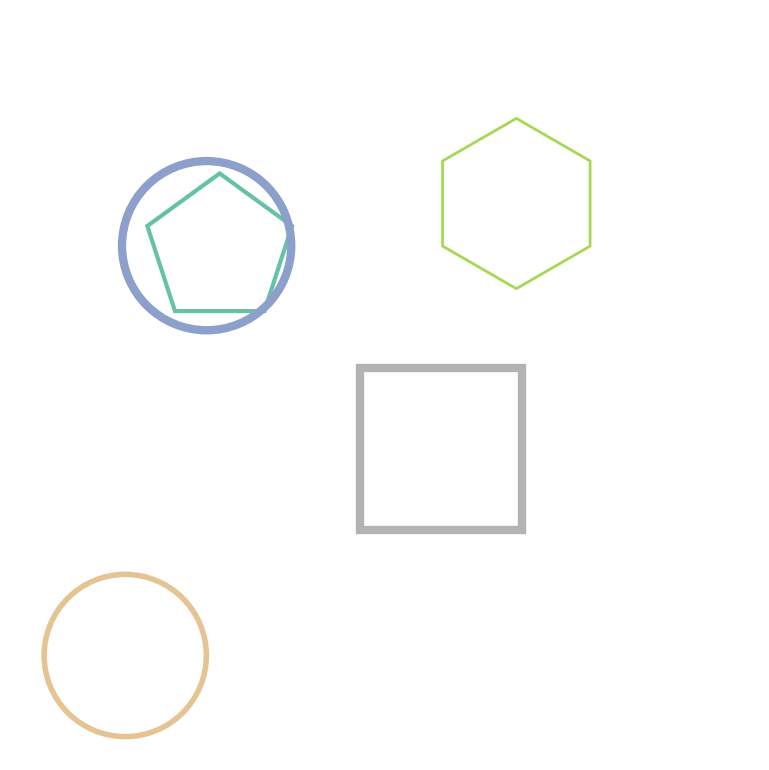[{"shape": "pentagon", "thickness": 1.5, "radius": 0.49, "center": [0.285, 0.676]}, {"shape": "circle", "thickness": 3, "radius": 0.55, "center": [0.268, 0.681]}, {"shape": "hexagon", "thickness": 1, "radius": 0.55, "center": [0.671, 0.736]}, {"shape": "circle", "thickness": 2, "radius": 0.53, "center": [0.163, 0.149]}, {"shape": "square", "thickness": 3, "radius": 0.53, "center": [0.573, 0.417]}]